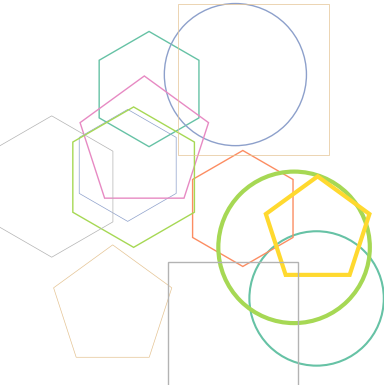[{"shape": "circle", "thickness": 1.5, "radius": 0.87, "center": [0.822, 0.225]}, {"shape": "hexagon", "thickness": 1, "radius": 0.75, "center": [0.387, 0.769]}, {"shape": "hexagon", "thickness": 1, "radius": 0.75, "center": [0.631, 0.459]}, {"shape": "hexagon", "thickness": 0.5, "radius": 0.73, "center": [0.332, 0.57]}, {"shape": "circle", "thickness": 1, "radius": 0.92, "center": [0.611, 0.806]}, {"shape": "pentagon", "thickness": 1, "radius": 0.88, "center": [0.375, 0.627]}, {"shape": "hexagon", "thickness": 1, "radius": 0.91, "center": [0.347, 0.54]}, {"shape": "circle", "thickness": 3, "radius": 0.98, "center": [0.764, 0.358]}, {"shape": "pentagon", "thickness": 3, "radius": 0.71, "center": [0.825, 0.4]}, {"shape": "pentagon", "thickness": 0.5, "radius": 0.81, "center": [0.293, 0.203]}, {"shape": "square", "thickness": 0.5, "radius": 0.98, "center": [0.658, 0.793]}, {"shape": "square", "thickness": 1, "radius": 0.85, "center": [0.605, 0.148]}, {"shape": "hexagon", "thickness": 0.5, "radius": 0.92, "center": [0.134, 0.516]}]